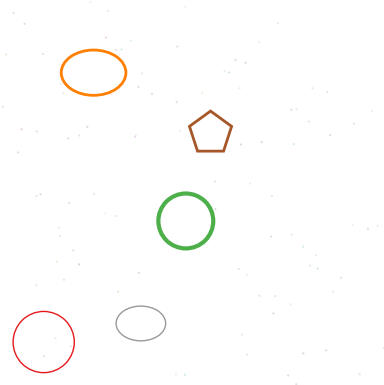[{"shape": "circle", "thickness": 1, "radius": 0.4, "center": [0.114, 0.112]}, {"shape": "circle", "thickness": 3, "radius": 0.36, "center": [0.483, 0.426]}, {"shape": "oval", "thickness": 2, "radius": 0.42, "center": [0.243, 0.811]}, {"shape": "pentagon", "thickness": 2, "radius": 0.29, "center": [0.547, 0.654]}, {"shape": "oval", "thickness": 1, "radius": 0.32, "center": [0.366, 0.16]}]